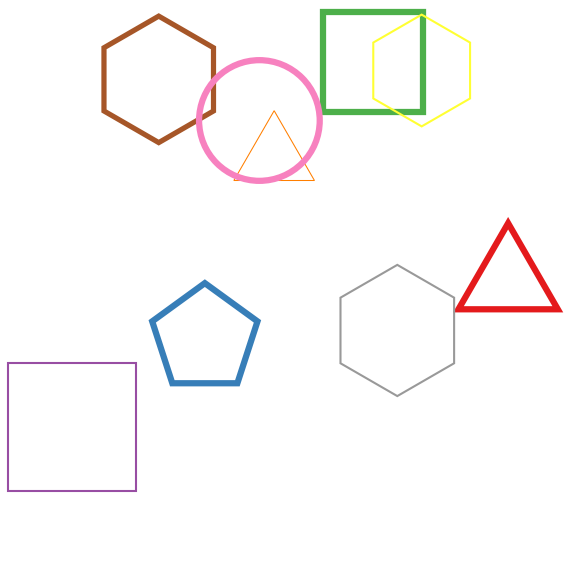[{"shape": "triangle", "thickness": 3, "radius": 0.5, "center": [0.88, 0.513]}, {"shape": "pentagon", "thickness": 3, "radius": 0.48, "center": [0.355, 0.413]}, {"shape": "square", "thickness": 3, "radius": 0.43, "center": [0.646, 0.892]}, {"shape": "square", "thickness": 1, "radius": 0.55, "center": [0.125, 0.259]}, {"shape": "triangle", "thickness": 0.5, "radius": 0.4, "center": [0.475, 0.727]}, {"shape": "hexagon", "thickness": 1, "radius": 0.48, "center": [0.73, 0.877]}, {"shape": "hexagon", "thickness": 2.5, "radius": 0.55, "center": [0.275, 0.862]}, {"shape": "circle", "thickness": 3, "radius": 0.52, "center": [0.449, 0.79]}, {"shape": "hexagon", "thickness": 1, "radius": 0.57, "center": [0.688, 0.427]}]